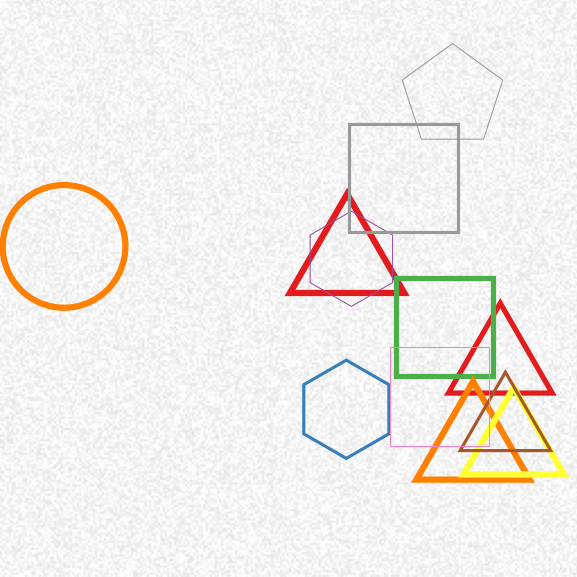[{"shape": "triangle", "thickness": 2.5, "radius": 0.52, "center": [0.866, 0.37]}, {"shape": "triangle", "thickness": 3, "radius": 0.57, "center": [0.601, 0.549]}, {"shape": "hexagon", "thickness": 1.5, "radius": 0.43, "center": [0.6, 0.29]}, {"shape": "square", "thickness": 2.5, "radius": 0.42, "center": [0.77, 0.433]}, {"shape": "hexagon", "thickness": 0.5, "radius": 0.41, "center": [0.608, 0.551]}, {"shape": "circle", "thickness": 3, "radius": 0.53, "center": [0.111, 0.572]}, {"shape": "triangle", "thickness": 3, "radius": 0.57, "center": [0.819, 0.225]}, {"shape": "triangle", "thickness": 3, "radius": 0.5, "center": [0.889, 0.228]}, {"shape": "triangle", "thickness": 1.5, "radius": 0.45, "center": [0.875, 0.264]}, {"shape": "square", "thickness": 0.5, "radius": 0.43, "center": [0.76, 0.313]}, {"shape": "pentagon", "thickness": 0.5, "radius": 0.46, "center": [0.784, 0.832]}, {"shape": "square", "thickness": 1.5, "radius": 0.47, "center": [0.699, 0.691]}]